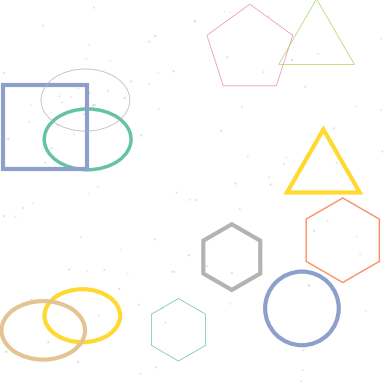[{"shape": "hexagon", "thickness": 0.5, "radius": 0.41, "center": [0.464, 0.143]}, {"shape": "oval", "thickness": 2.5, "radius": 0.56, "center": [0.228, 0.638]}, {"shape": "hexagon", "thickness": 1, "radius": 0.55, "center": [0.89, 0.376]}, {"shape": "circle", "thickness": 3, "radius": 0.48, "center": [0.784, 0.199]}, {"shape": "square", "thickness": 3, "radius": 0.55, "center": [0.116, 0.669]}, {"shape": "pentagon", "thickness": 0.5, "radius": 0.59, "center": [0.649, 0.872]}, {"shape": "triangle", "thickness": 0.5, "radius": 0.57, "center": [0.822, 0.889]}, {"shape": "triangle", "thickness": 3, "radius": 0.55, "center": [0.84, 0.555]}, {"shape": "oval", "thickness": 3, "radius": 0.49, "center": [0.214, 0.18]}, {"shape": "oval", "thickness": 3, "radius": 0.54, "center": [0.112, 0.142]}, {"shape": "hexagon", "thickness": 3, "radius": 0.43, "center": [0.602, 0.332]}, {"shape": "oval", "thickness": 0.5, "radius": 0.58, "center": [0.222, 0.74]}]